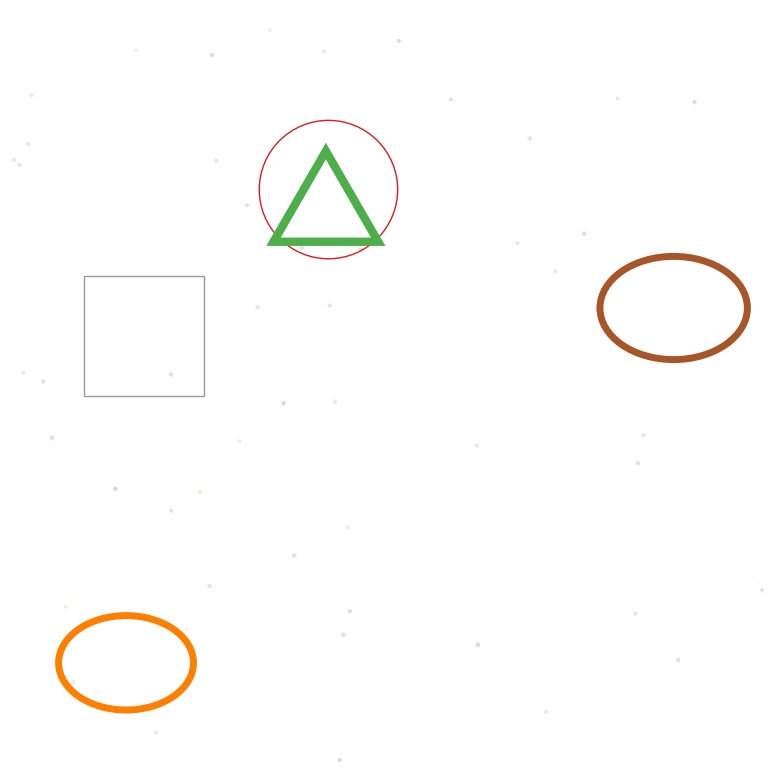[{"shape": "circle", "thickness": 0.5, "radius": 0.45, "center": [0.427, 0.754]}, {"shape": "triangle", "thickness": 3, "radius": 0.39, "center": [0.423, 0.725]}, {"shape": "oval", "thickness": 2.5, "radius": 0.44, "center": [0.164, 0.139]}, {"shape": "oval", "thickness": 2.5, "radius": 0.48, "center": [0.875, 0.6]}, {"shape": "square", "thickness": 0.5, "radius": 0.39, "center": [0.187, 0.564]}]